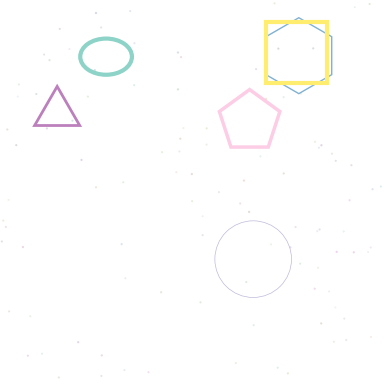[{"shape": "oval", "thickness": 3, "radius": 0.34, "center": [0.276, 0.853]}, {"shape": "circle", "thickness": 0.5, "radius": 0.5, "center": [0.658, 0.327]}, {"shape": "hexagon", "thickness": 1, "radius": 0.49, "center": [0.776, 0.855]}, {"shape": "pentagon", "thickness": 2.5, "radius": 0.41, "center": [0.648, 0.685]}, {"shape": "triangle", "thickness": 2, "radius": 0.34, "center": [0.148, 0.708]}, {"shape": "square", "thickness": 3, "radius": 0.4, "center": [0.769, 0.863]}]